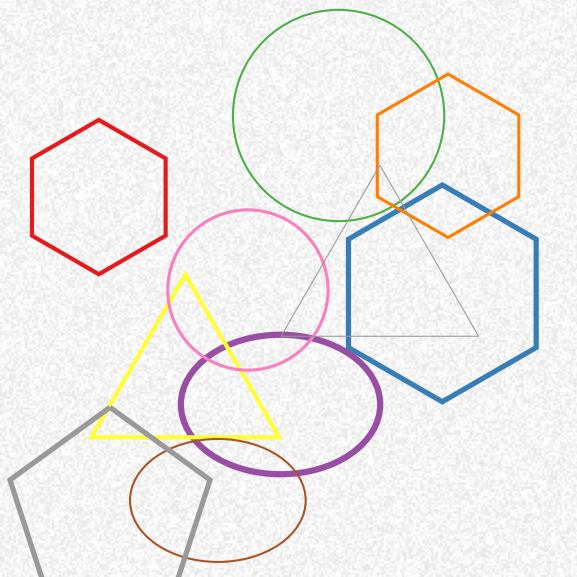[{"shape": "hexagon", "thickness": 2, "radius": 0.67, "center": [0.171, 0.658]}, {"shape": "hexagon", "thickness": 2.5, "radius": 0.94, "center": [0.766, 0.491]}, {"shape": "circle", "thickness": 1, "radius": 0.91, "center": [0.586, 0.799]}, {"shape": "oval", "thickness": 3, "radius": 0.86, "center": [0.486, 0.299]}, {"shape": "hexagon", "thickness": 1.5, "radius": 0.71, "center": [0.776, 0.729]}, {"shape": "triangle", "thickness": 2, "radius": 0.94, "center": [0.321, 0.336]}, {"shape": "oval", "thickness": 1, "radius": 0.76, "center": [0.377, 0.133]}, {"shape": "circle", "thickness": 1.5, "radius": 0.69, "center": [0.429, 0.497]}, {"shape": "triangle", "thickness": 0.5, "radius": 0.99, "center": [0.658, 0.516]}, {"shape": "pentagon", "thickness": 2.5, "radius": 0.91, "center": [0.19, 0.112]}]